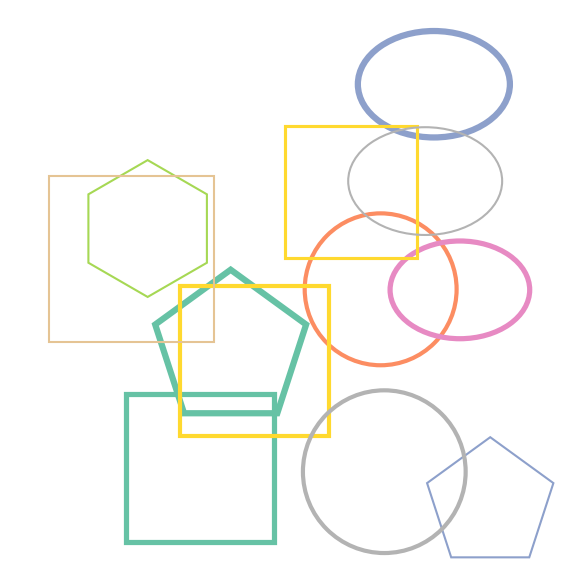[{"shape": "pentagon", "thickness": 3, "radius": 0.69, "center": [0.399, 0.395]}, {"shape": "square", "thickness": 2.5, "radius": 0.64, "center": [0.346, 0.189]}, {"shape": "circle", "thickness": 2, "radius": 0.66, "center": [0.659, 0.498]}, {"shape": "pentagon", "thickness": 1, "radius": 0.57, "center": [0.849, 0.127]}, {"shape": "oval", "thickness": 3, "radius": 0.66, "center": [0.751, 0.853]}, {"shape": "oval", "thickness": 2.5, "radius": 0.6, "center": [0.796, 0.497]}, {"shape": "hexagon", "thickness": 1, "radius": 0.59, "center": [0.256, 0.603]}, {"shape": "square", "thickness": 2, "radius": 0.65, "center": [0.441, 0.374]}, {"shape": "square", "thickness": 1.5, "radius": 0.57, "center": [0.608, 0.667]}, {"shape": "square", "thickness": 1, "radius": 0.72, "center": [0.228, 0.551]}, {"shape": "circle", "thickness": 2, "radius": 0.7, "center": [0.665, 0.182]}, {"shape": "oval", "thickness": 1, "radius": 0.67, "center": [0.736, 0.686]}]